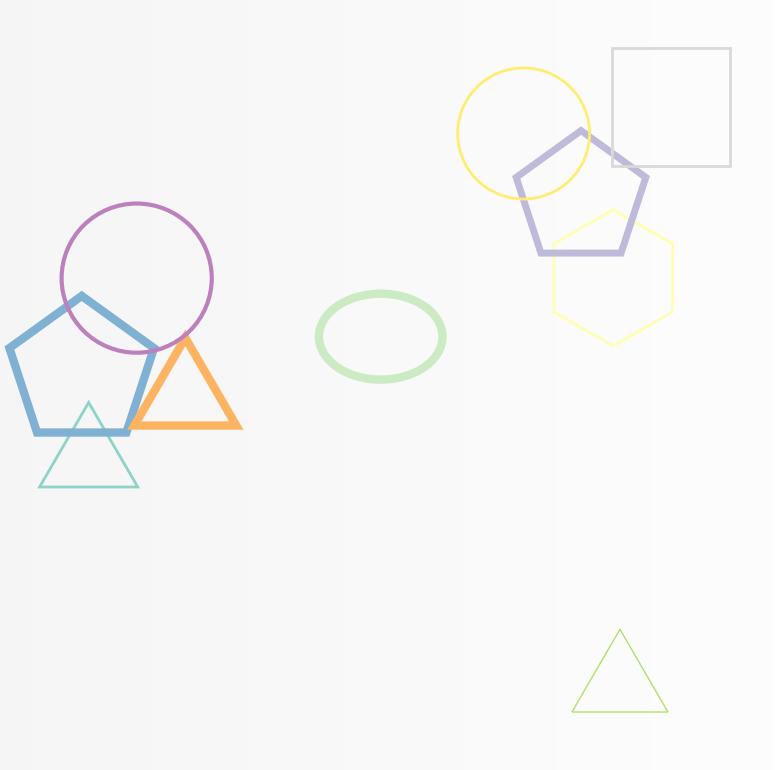[{"shape": "triangle", "thickness": 1, "radius": 0.37, "center": [0.114, 0.404]}, {"shape": "hexagon", "thickness": 1, "radius": 0.44, "center": [0.791, 0.639]}, {"shape": "pentagon", "thickness": 2.5, "radius": 0.44, "center": [0.75, 0.742]}, {"shape": "pentagon", "thickness": 3, "radius": 0.49, "center": [0.105, 0.518]}, {"shape": "triangle", "thickness": 3, "radius": 0.38, "center": [0.239, 0.485]}, {"shape": "triangle", "thickness": 0.5, "radius": 0.36, "center": [0.8, 0.111]}, {"shape": "square", "thickness": 1, "radius": 0.38, "center": [0.866, 0.861]}, {"shape": "circle", "thickness": 1.5, "radius": 0.48, "center": [0.176, 0.639]}, {"shape": "oval", "thickness": 3, "radius": 0.4, "center": [0.491, 0.563]}, {"shape": "circle", "thickness": 1, "radius": 0.43, "center": [0.676, 0.827]}]